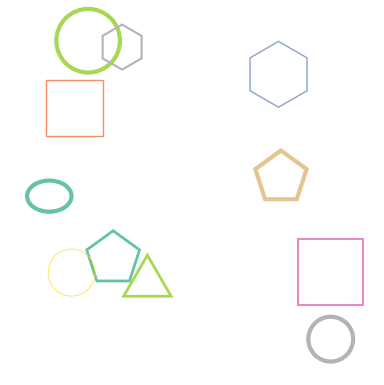[{"shape": "oval", "thickness": 3, "radius": 0.29, "center": [0.128, 0.491]}, {"shape": "pentagon", "thickness": 2, "radius": 0.36, "center": [0.294, 0.329]}, {"shape": "square", "thickness": 1, "radius": 0.37, "center": [0.193, 0.72]}, {"shape": "hexagon", "thickness": 1, "radius": 0.43, "center": [0.723, 0.807]}, {"shape": "square", "thickness": 1.5, "radius": 0.43, "center": [0.858, 0.293]}, {"shape": "circle", "thickness": 3, "radius": 0.41, "center": [0.229, 0.894]}, {"shape": "triangle", "thickness": 2, "radius": 0.36, "center": [0.383, 0.266]}, {"shape": "circle", "thickness": 0.5, "radius": 0.31, "center": [0.186, 0.292]}, {"shape": "pentagon", "thickness": 3, "radius": 0.35, "center": [0.73, 0.539]}, {"shape": "circle", "thickness": 3, "radius": 0.29, "center": [0.859, 0.119]}, {"shape": "hexagon", "thickness": 1.5, "radius": 0.29, "center": [0.317, 0.878]}]